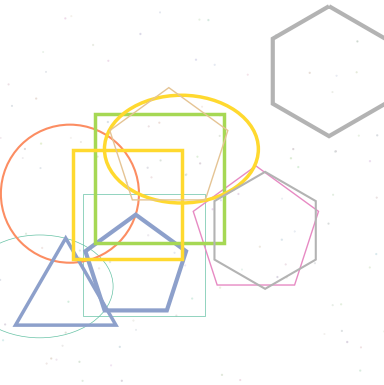[{"shape": "oval", "thickness": 0.5, "radius": 0.95, "center": [0.103, 0.256]}, {"shape": "square", "thickness": 0.5, "radius": 0.79, "center": [0.375, 0.338]}, {"shape": "circle", "thickness": 1.5, "radius": 0.9, "center": [0.182, 0.497]}, {"shape": "triangle", "thickness": 2.5, "radius": 0.75, "center": [0.171, 0.231]}, {"shape": "pentagon", "thickness": 3, "radius": 0.69, "center": [0.353, 0.305]}, {"shape": "pentagon", "thickness": 1, "radius": 0.86, "center": [0.665, 0.398]}, {"shape": "square", "thickness": 2.5, "radius": 0.84, "center": [0.414, 0.536]}, {"shape": "square", "thickness": 2.5, "radius": 0.71, "center": [0.331, 0.469]}, {"shape": "oval", "thickness": 2.5, "radius": 1.0, "center": [0.471, 0.613]}, {"shape": "pentagon", "thickness": 1, "radius": 0.81, "center": [0.438, 0.611]}, {"shape": "hexagon", "thickness": 3, "radius": 0.84, "center": [0.855, 0.815]}, {"shape": "hexagon", "thickness": 1.5, "radius": 0.76, "center": [0.689, 0.402]}]